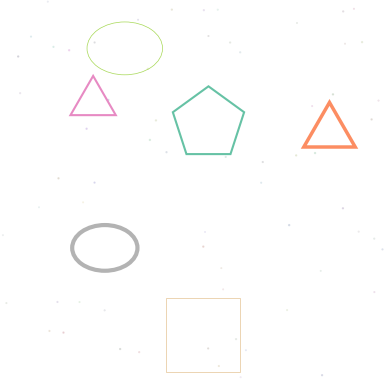[{"shape": "pentagon", "thickness": 1.5, "radius": 0.49, "center": [0.541, 0.678]}, {"shape": "triangle", "thickness": 2.5, "radius": 0.39, "center": [0.856, 0.657]}, {"shape": "triangle", "thickness": 1.5, "radius": 0.34, "center": [0.242, 0.735]}, {"shape": "oval", "thickness": 0.5, "radius": 0.49, "center": [0.324, 0.874]}, {"shape": "square", "thickness": 0.5, "radius": 0.48, "center": [0.528, 0.131]}, {"shape": "oval", "thickness": 3, "radius": 0.42, "center": [0.272, 0.356]}]